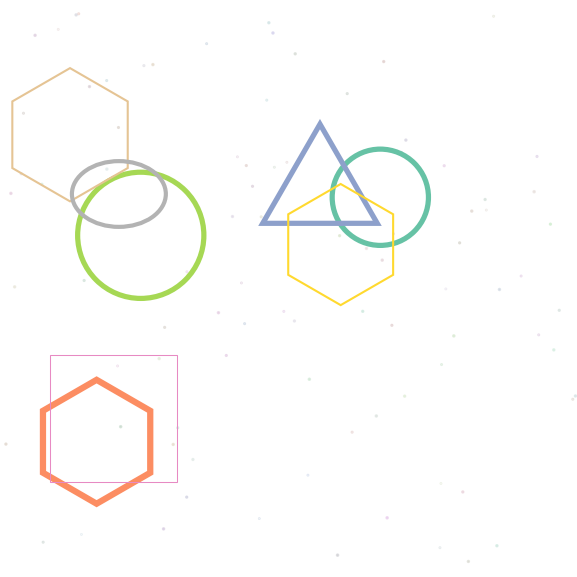[{"shape": "circle", "thickness": 2.5, "radius": 0.42, "center": [0.659, 0.658]}, {"shape": "hexagon", "thickness": 3, "radius": 0.54, "center": [0.167, 0.234]}, {"shape": "triangle", "thickness": 2.5, "radius": 0.57, "center": [0.554, 0.67]}, {"shape": "square", "thickness": 0.5, "radius": 0.55, "center": [0.196, 0.274]}, {"shape": "circle", "thickness": 2.5, "radius": 0.55, "center": [0.244, 0.592]}, {"shape": "hexagon", "thickness": 1, "radius": 0.52, "center": [0.59, 0.576]}, {"shape": "hexagon", "thickness": 1, "radius": 0.58, "center": [0.121, 0.766]}, {"shape": "oval", "thickness": 2, "radius": 0.41, "center": [0.206, 0.663]}]